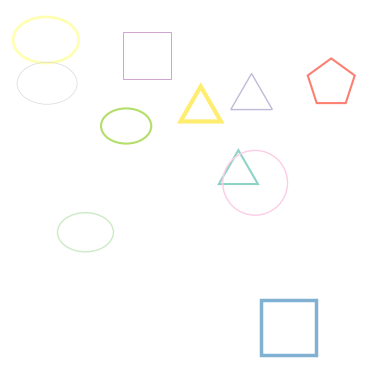[{"shape": "triangle", "thickness": 1.5, "radius": 0.29, "center": [0.619, 0.551]}, {"shape": "oval", "thickness": 2, "radius": 0.43, "center": [0.119, 0.896]}, {"shape": "triangle", "thickness": 1, "radius": 0.31, "center": [0.653, 0.747]}, {"shape": "pentagon", "thickness": 1.5, "radius": 0.32, "center": [0.86, 0.784]}, {"shape": "square", "thickness": 2.5, "radius": 0.36, "center": [0.749, 0.15]}, {"shape": "oval", "thickness": 1.5, "radius": 0.33, "center": [0.328, 0.673]}, {"shape": "circle", "thickness": 1, "radius": 0.42, "center": [0.663, 0.525]}, {"shape": "oval", "thickness": 0.5, "radius": 0.39, "center": [0.122, 0.784]}, {"shape": "square", "thickness": 0.5, "radius": 0.31, "center": [0.381, 0.855]}, {"shape": "oval", "thickness": 1, "radius": 0.36, "center": [0.222, 0.397]}, {"shape": "triangle", "thickness": 3, "radius": 0.3, "center": [0.521, 0.715]}]